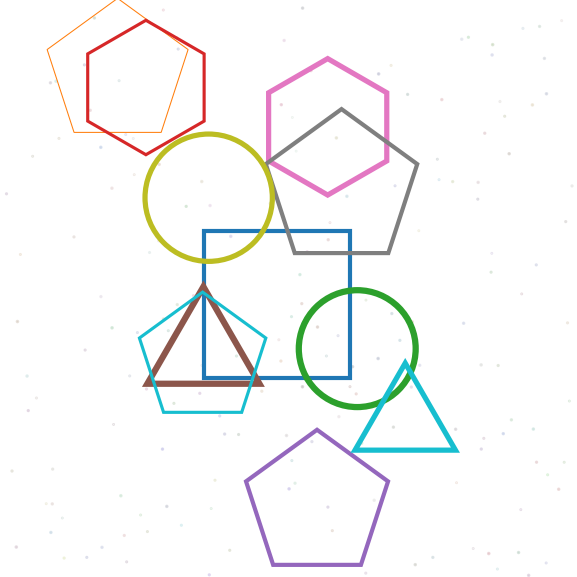[{"shape": "square", "thickness": 2, "radius": 0.63, "center": [0.48, 0.472]}, {"shape": "pentagon", "thickness": 0.5, "radius": 0.64, "center": [0.204, 0.874]}, {"shape": "circle", "thickness": 3, "radius": 0.51, "center": [0.619, 0.395]}, {"shape": "hexagon", "thickness": 1.5, "radius": 0.58, "center": [0.253, 0.848]}, {"shape": "pentagon", "thickness": 2, "radius": 0.65, "center": [0.549, 0.126]}, {"shape": "triangle", "thickness": 3, "radius": 0.56, "center": [0.352, 0.391]}, {"shape": "hexagon", "thickness": 2.5, "radius": 0.59, "center": [0.567, 0.78]}, {"shape": "pentagon", "thickness": 2, "radius": 0.69, "center": [0.591, 0.672]}, {"shape": "circle", "thickness": 2.5, "radius": 0.55, "center": [0.361, 0.657]}, {"shape": "pentagon", "thickness": 1.5, "radius": 0.58, "center": [0.351, 0.378]}, {"shape": "triangle", "thickness": 2.5, "radius": 0.5, "center": [0.702, 0.27]}]